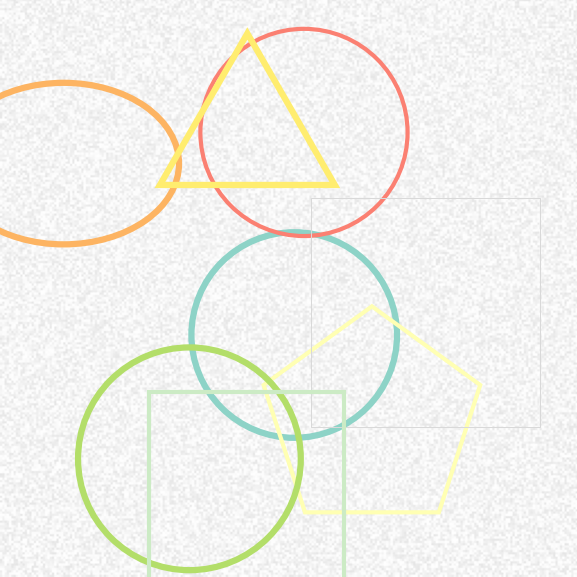[{"shape": "circle", "thickness": 3, "radius": 0.89, "center": [0.509, 0.419]}, {"shape": "pentagon", "thickness": 2, "radius": 0.99, "center": [0.644, 0.272]}, {"shape": "circle", "thickness": 2, "radius": 0.9, "center": [0.526, 0.77]}, {"shape": "oval", "thickness": 3, "radius": 1.0, "center": [0.11, 0.716]}, {"shape": "circle", "thickness": 3, "radius": 0.96, "center": [0.328, 0.205]}, {"shape": "square", "thickness": 0.5, "radius": 0.99, "center": [0.737, 0.457]}, {"shape": "square", "thickness": 2, "radius": 0.85, "center": [0.427, 0.152]}, {"shape": "triangle", "thickness": 3, "radius": 0.87, "center": [0.428, 0.766]}]